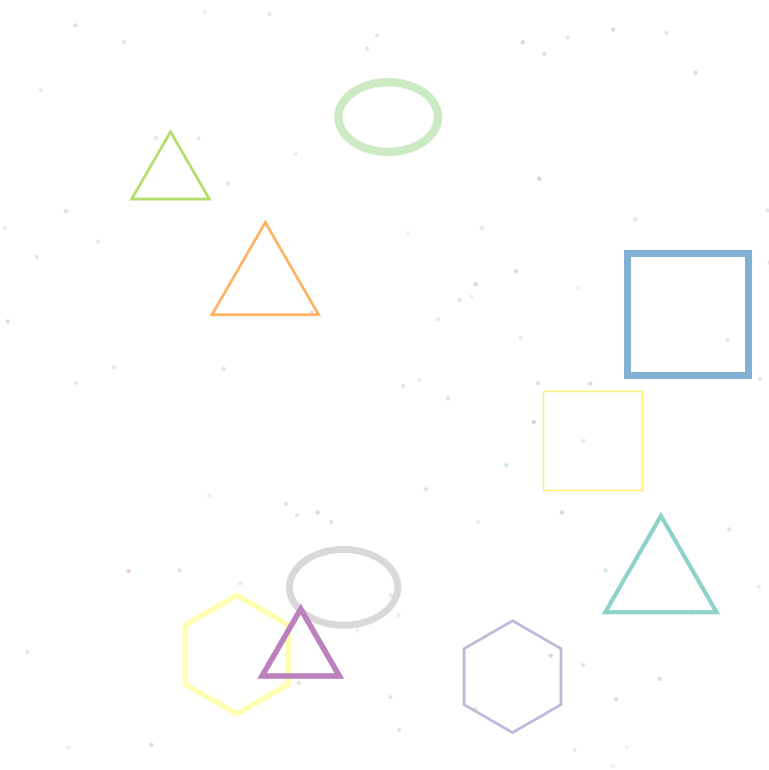[{"shape": "triangle", "thickness": 1.5, "radius": 0.42, "center": [0.858, 0.247]}, {"shape": "hexagon", "thickness": 2, "radius": 0.39, "center": [0.308, 0.15]}, {"shape": "hexagon", "thickness": 1, "radius": 0.36, "center": [0.666, 0.121]}, {"shape": "square", "thickness": 2.5, "radius": 0.39, "center": [0.893, 0.592]}, {"shape": "triangle", "thickness": 1, "radius": 0.4, "center": [0.345, 0.631]}, {"shape": "triangle", "thickness": 1, "radius": 0.29, "center": [0.221, 0.771]}, {"shape": "oval", "thickness": 2.5, "radius": 0.35, "center": [0.446, 0.237]}, {"shape": "triangle", "thickness": 2, "radius": 0.29, "center": [0.391, 0.151]}, {"shape": "oval", "thickness": 3, "radius": 0.32, "center": [0.504, 0.848]}, {"shape": "square", "thickness": 0.5, "radius": 0.32, "center": [0.769, 0.428]}]